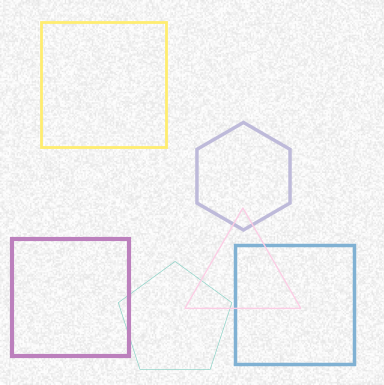[{"shape": "pentagon", "thickness": 0.5, "radius": 0.78, "center": [0.455, 0.166]}, {"shape": "hexagon", "thickness": 2.5, "radius": 0.7, "center": [0.632, 0.542]}, {"shape": "square", "thickness": 2.5, "radius": 0.77, "center": [0.764, 0.209]}, {"shape": "triangle", "thickness": 1, "radius": 0.87, "center": [0.631, 0.286]}, {"shape": "square", "thickness": 3, "radius": 0.76, "center": [0.182, 0.226]}, {"shape": "square", "thickness": 2, "radius": 0.81, "center": [0.269, 0.781]}]